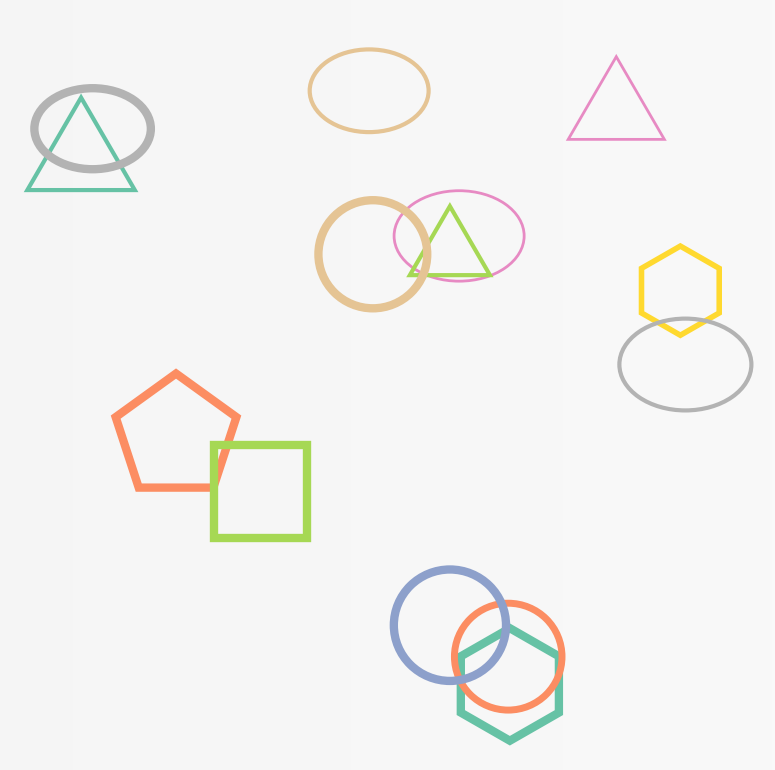[{"shape": "hexagon", "thickness": 3, "radius": 0.37, "center": [0.658, 0.111]}, {"shape": "triangle", "thickness": 1.5, "radius": 0.4, "center": [0.105, 0.793]}, {"shape": "pentagon", "thickness": 3, "radius": 0.41, "center": [0.227, 0.433]}, {"shape": "circle", "thickness": 2.5, "radius": 0.35, "center": [0.656, 0.147]}, {"shape": "circle", "thickness": 3, "radius": 0.36, "center": [0.581, 0.188]}, {"shape": "triangle", "thickness": 1, "radius": 0.36, "center": [0.795, 0.855]}, {"shape": "oval", "thickness": 1, "radius": 0.42, "center": [0.592, 0.694]}, {"shape": "square", "thickness": 3, "radius": 0.3, "center": [0.336, 0.361]}, {"shape": "triangle", "thickness": 1.5, "radius": 0.3, "center": [0.581, 0.673]}, {"shape": "hexagon", "thickness": 2, "radius": 0.29, "center": [0.878, 0.623]}, {"shape": "circle", "thickness": 3, "radius": 0.35, "center": [0.481, 0.67]}, {"shape": "oval", "thickness": 1.5, "radius": 0.38, "center": [0.476, 0.882]}, {"shape": "oval", "thickness": 1.5, "radius": 0.43, "center": [0.884, 0.527]}, {"shape": "oval", "thickness": 3, "radius": 0.38, "center": [0.119, 0.833]}]